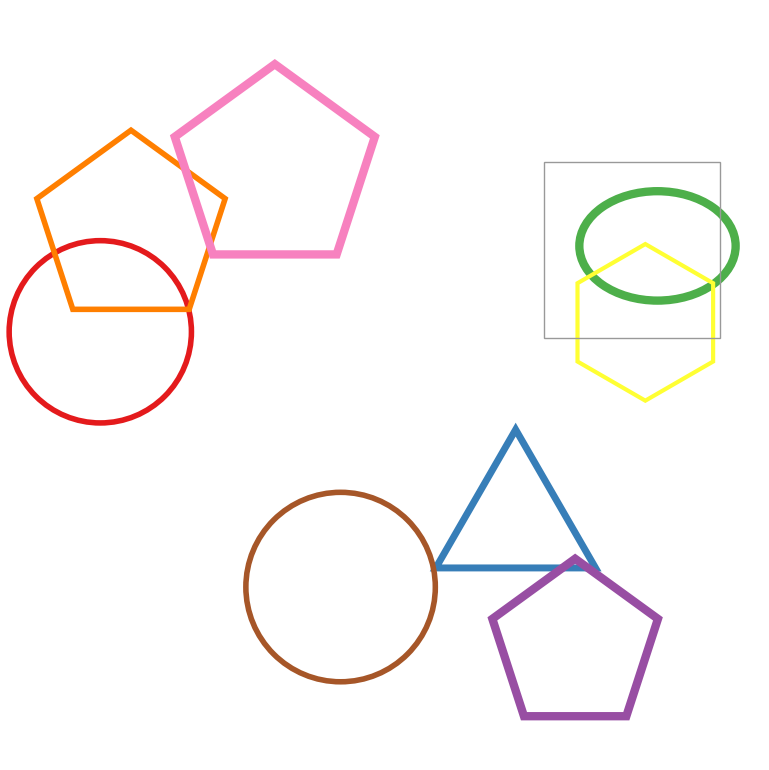[{"shape": "circle", "thickness": 2, "radius": 0.59, "center": [0.13, 0.569]}, {"shape": "triangle", "thickness": 2.5, "radius": 0.6, "center": [0.67, 0.322]}, {"shape": "oval", "thickness": 3, "radius": 0.51, "center": [0.854, 0.681]}, {"shape": "pentagon", "thickness": 3, "radius": 0.57, "center": [0.747, 0.161]}, {"shape": "pentagon", "thickness": 2, "radius": 0.64, "center": [0.17, 0.702]}, {"shape": "hexagon", "thickness": 1.5, "radius": 0.51, "center": [0.838, 0.581]}, {"shape": "circle", "thickness": 2, "radius": 0.62, "center": [0.442, 0.238]}, {"shape": "pentagon", "thickness": 3, "radius": 0.68, "center": [0.357, 0.78]}, {"shape": "square", "thickness": 0.5, "radius": 0.57, "center": [0.821, 0.675]}]